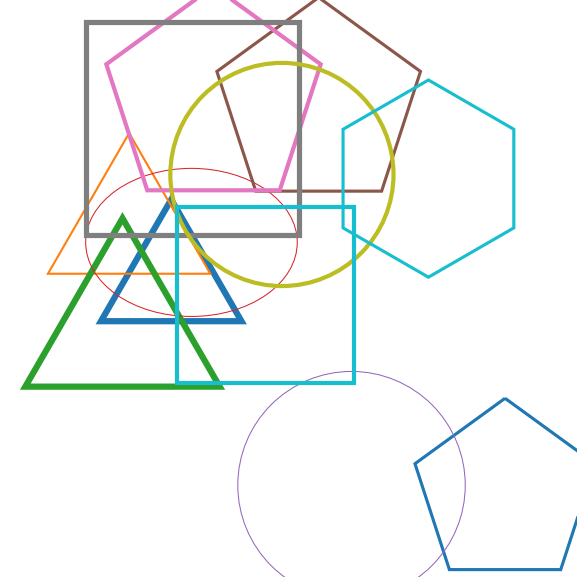[{"shape": "pentagon", "thickness": 1.5, "radius": 0.82, "center": [0.875, 0.145]}, {"shape": "triangle", "thickness": 3, "radius": 0.7, "center": [0.296, 0.513]}, {"shape": "triangle", "thickness": 1, "radius": 0.81, "center": [0.224, 0.606]}, {"shape": "triangle", "thickness": 3, "radius": 0.97, "center": [0.212, 0.427]}, {"shape": "oval", "thickness": 0.5, "radius": 0.92, "center": [0.332, 0.579]}, {"shape": "circle", "thickness": 0.5, "radius": 0.98, "center": [0.609, 0.159]}, {"shape": "pentagon", "thickness": 1.5, "radius": 0.93, "center": [0.552, 0.818]}, {"shape": "pentagon", "thickness": 2, "radius": 0.98, "center": [0.37, 0.827]}, {"shape": "square", "thickness": 2.5, "radius": 0.92, "center": [0.333, 0.776]}, {"shape": "circle", "thickness": 2, "radius": 0.97, "center": [0.488, 0.697]}, {"shape": "hexagon", "thickness": 1.5, "radius": 0.85, "center": [0.742, 0.69]}, {"shape": "square", "thickness": 2, "radius": 0.76, "center": [0.46, 0.488]}]